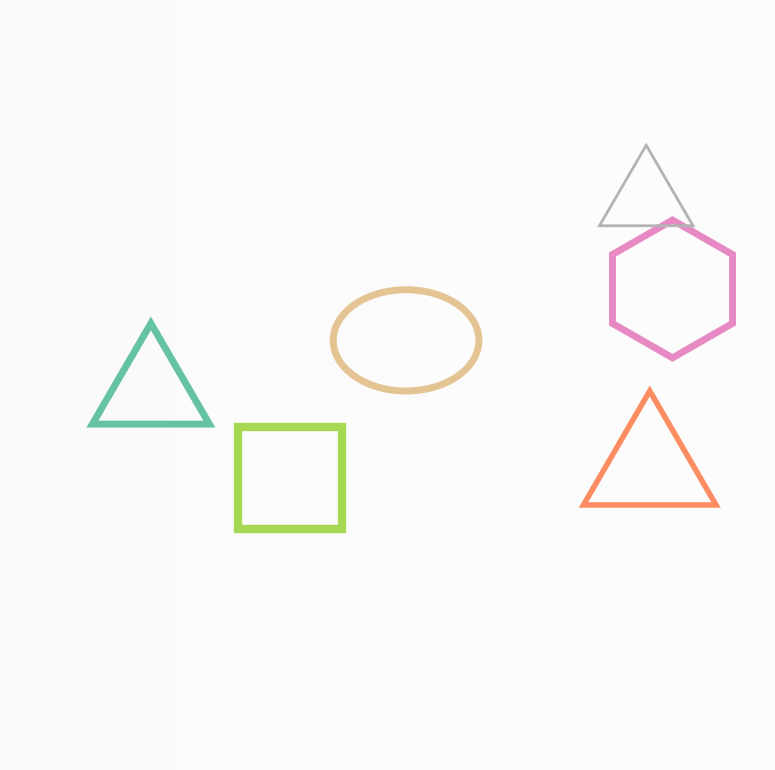[{"shape": "triangle", "thickness": 2.5, "radius": 0.44, "center": [0.195, 0.493]}, {"shape": "triangle", "thickness": 2, "radius": 0.49, "center": [0.838, 0.394]}, {"shape": "hexagon", "thickness": 2.5, "radius": 0.45, "center": [0.868, 0.625]}, {"shape": "square", "thickness": 3, "radius": 0.33, "center": [0.374, 0.379]}, {"shape": "oval", "thickness": 2.5, "radius": 0.47, "center": [0.524, 0.558]}, {"shape": "triangle", "thickness": 1, "radius": 0.35, "center": [0.834, 0.742]}]